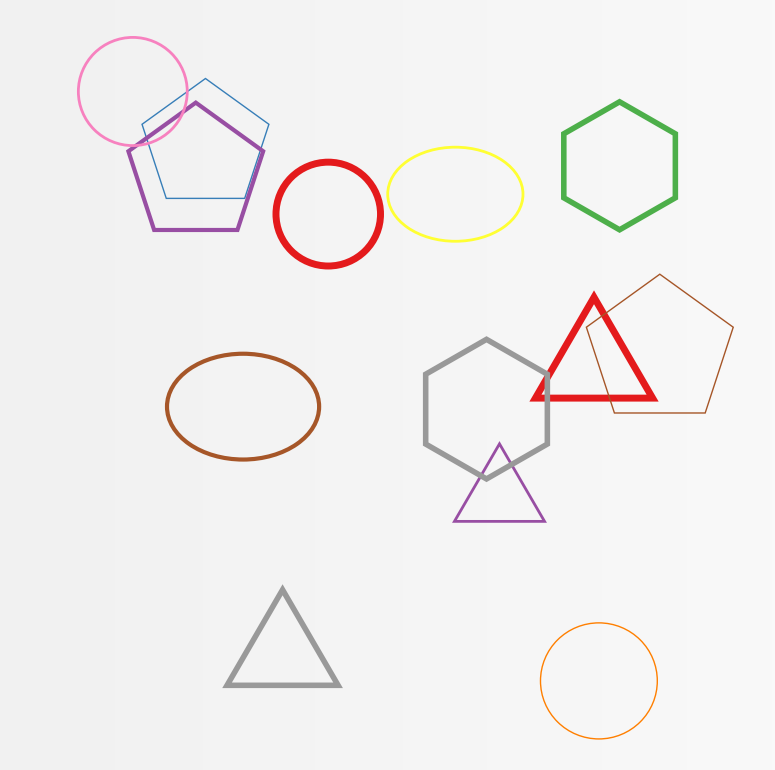[{"shape": "triangle", "thickness": 2.5, "radius": 0.44, "center": [0.766, 0.527]}, {"shape": "circle", "thickness": 2.5, "radius": 0.34, "center": [0.424, 0.722]}, {"shape": "pentagon", "thickness": 0.5, "radius": 0.43, "center": [0.265, 0.812]}, {"shape": "hexagon", "thickness": 2, "radius": 0.42, "center": [0.799, 0.785]}, {"shape": "triangle", "thickness": 1, "radius": 0.34, "center": [0.645, 0.356]}, {"shape": "pentagon", "thickness": 1.5, "radius": 0.46, "center": [0.253, 0.775]}, {"shape": "circle", "thickness": 0.5, "radius": 0.38, "center": [0.773, 0.116]}, {"shape": "oval", "thickness": 1, "radius": 0.44, "center": [0.588, 0.748]}, {"shape": "oval", "thickness": 1.5, "radius": 0.49, "center": [0.314, 0.472]}, {"shape": "pentagon", "thickness": 0.5, "radius": 0.5, "center": [0.851, 0.544]}, {"shape": "circle", "thickness": 1, "radius": 0.35, "center": [0.171, 0.881]}, {"shape": "triangle", "thickness": 2, "radius": 0.41, "center": [0.365, 0.151]}, {"shape": "hexagon", "thickness": 2, "radius": 0.45, "center": [0.628, 0.469]}]